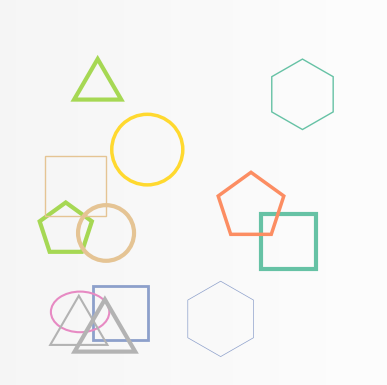[{"shape": "hexagon", "thickness": 1, "radius": 0.46, "center": [0.781, 0.755]}, {"shape": "square", "thickness": 3, "radius": 0.36, "center": [0.744, 0.374]}, {"shape": "pentagon", "thickness": 2.5, "radius": 0.45, "center": [0.648, 0.463]}, {"shape": "square", "thickness": 2, "radius": 0.35, "center": [0.311, 0.187]}, {"shape": "hexagon", "thickness": 0.5, "radius": 0.49, "center": [0.569, 0.172]}, {"shape": "oval", "thickness": 1.5, "radius": 0.38, "center": [0.207, 0.19]}, {"shape": "pentagon", "thickness": 3, "radius": 0.35, "center": [0.17, 0.403]}, {"shape": "triangle", "thickness": 3, "radius": 0.35, "center": [0.252, 0.776]}, {"shape": "circle", "thickness": 2.5, "radius": 0.46, "center": [0.38, 0.611]}, {"shape": "circle", "thickness": 3, "radius": 0.36, "center": [0.274, 0.395]}, {"shape": "square", "thickness": 1, "radius": 0.39, "center": [0.194, 0.516]}, {"shape": "triangle", "thickness": 1.5, "radius": 0.43, "center": [0.203, 0.147]}, {"shape": "triangle", "thickness": 3, "radius": 0.45, "center": [0.271, 0.132]}]